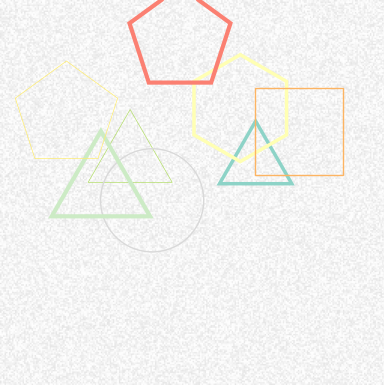[{"shape": "triangle", "thickness": 2.5, "radius": 0.54, "center": [0.664, 0.577]}, {"shape": "hexagon", "thickness": 2.5, "radius": 0.69, "center": [0.624, 0.719]}, {"shape": "pentagon", "thickness": 3, "radius": 0.69, "center": [0.467, 0.897]}, {"shape": "square", "thickness": 1, "radius": 0.57, "center": [0.776, 0.658]}, {"shape": "triangle", "thickness": 0.5, "radius": 0.63, "center": [0.338, 0.589]}, {"shape": "circle", "thickness": 1, "radius": 0.67, "center": [0.395, 0.48]}, {"shape": "triangle", "thickness": 3, "radius": 0.74, "center": [0.262, 0.512]}, {"shape": "pentagon", "thickness": 0.5, "radius": 0.7, "center": [0.173, 0.702]}]